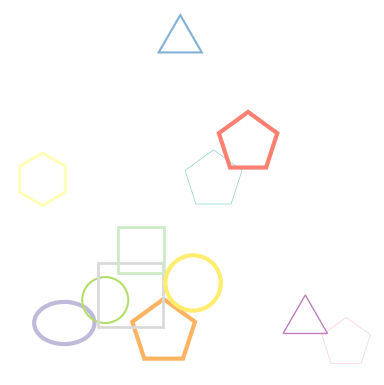[{"shape": "pentagon", "thickness": 0.5, "radius": 0.39, "center": [0.555, 0.533]}, {"shape": "hexagon", "thickness": 2, "radius": 0.34, "center": [0.11, 0.535]}, {"shape": "oval", "thickness": 3, "radius": 0.39, "center": [0.167, 0.161]}, {"shape": "pentagon", "thickness": 3, "radius": 0.4, "center": [0.644, 0.629]}, {"shape": "triangle", "thickness": 1.5, "radius": 0.32, "center": [0.468, 0.896]}, {"shape": "pentagon", "thickness": 3, "radius": 0.43, "center": [0.425, 0.138]}, {"shape": "circle", "thickness": 1.5, "radius": 0.3, "center": [0.273, 0.221]}, {"shape": "pentagon", "thickness": 0.5, "radius": 0.33, "center": [0.899, 0.11]}, {"shape": "square", "thickness": 2, "radius": 0.42, "center": [0.339, 0.233]}, {"shape": "triangle", "thickness": 1, "radius": 0.33, "center": [0.793, 0.167]}, {"shape": "square", "thickness": 2, "radius": 0.3, "center": [0.365, 0.351]}, {"shape": "circle", "thickness": 3, "radius": 0.36, "center": [0.502, 0.265]}]